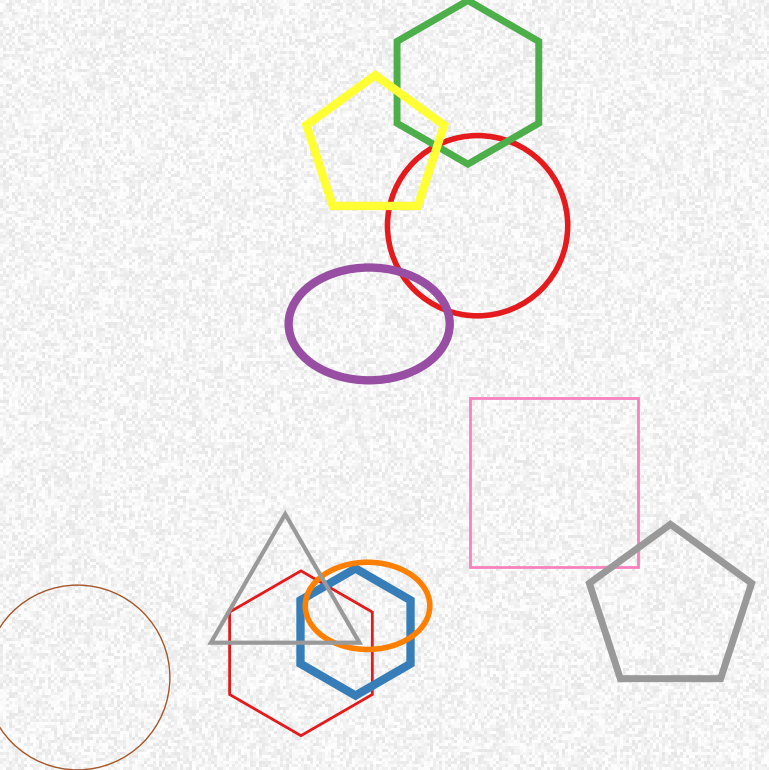[{"shape": "hexagon", "thickness": 1, "radius": 0.54, "center": [0.391, 0.152]}, {"shape": "circle", "thickness": 2, "radius": 0.59, "center": [0.62, 0.707]}, {"shape": "hexagon", "thickness": 3, "radius": 0.41, "center": [0.462, 0.179]}, {"shape": "hexagon", "thickness": 2.5, "radius": 0.53, "center": [0.608, 0.893]}, {"shape": "oval", "thickness": 3, "radius": 0.52, "center": [0.479, 0.579]}, {"shape": "oval", "thickness": 2, "radius": 0.4, "center": [0.477, 0.213]}, {"shape": "pentagon", "thickness": 3, "radius": 0.47, "center": [0.487, 0.809]}, {"shape": "circle", "thickness": 0.5, "radius": 0.6, "center": [0.101, 0.12]}, {"shape": "square", "thickness": 1, "radius": 0.55, "center": [0.72, 0.373]}, {"shape": "triangle", "thickness": 1.5, "radius": 0.56, "center": [0.37, 0.221]}, {"shape": "pentagon", "thickness": 2.5, "radius": 0.55, "center": [0.871, 0.208]}]